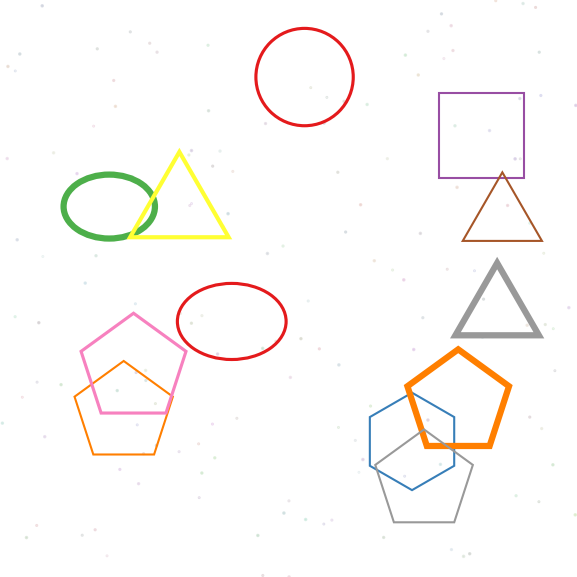[{"shape": "circle", "thickness": 1.5, "radius": 0.42, "center": [0.527, 0.866]}, {"shape": "oval", "thickness": 1.5, "radius": 0.47, "center": [0.401, 0.443]}, {"shape": "hexagon", "thickness": 1, "radius": 0.42, "center": [0.713, 0.235]}, {"shape": "oval", "thickness": 3, "radius": 0.4, "center": [0.189, 0.641]}, {"shape": "square", "thickness": 1, "radius": 0.37, "center": [0.834, 0.764]}, {"shape": "pentagon", "thickness": 3, "radius": 0.46, "center": [0.793, 0.302]}, {"shape": "pentagon", "thickness": 1, "radius": 0.45, "center": [0.214, 0.285]}, {"shape": "triangle", "thickness": 2, "radius": 0.49, "center": [0.311, 0.638]}, {"shape": "triangle", "thickness": 1, "radius": 0.4, "center": [0.87, 0.622]}, {"shape": "pentagon", "thickness": 1.5, "radius": 0.48, "center": [0.231, 0.361]}, {"shape": "triangle", "thickness": 3, "radius": 0.42, "center": [0.861, 0.46]}, {"shape": "pentagon", "thickness": 1, "radius": 0.44, "center": [0.734, 0.167]}]